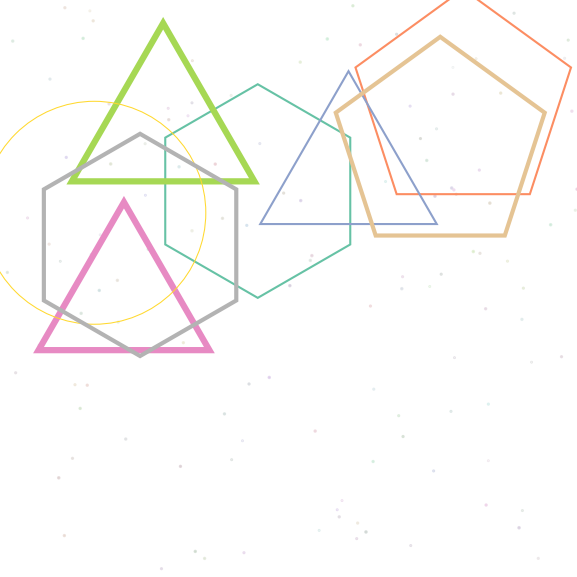[{"shape": "hexagon", "thickness": 1, "radius": 0.92, "center": [0.446, 0.668]}, {"shape": "pentagon", "thickness": 1, "radius": 0.98, "center": [0.802, 0.822]}, {"shape": "triangle", "thickness": 1, "radius": 0.88, "center": [0.603, 0.699]}, {"shape": "triangle", "thickness": 3, "radius": 0.85, "center": [0.215, 0.478]}, {"shape": "triangle", "thickness": 3, "radius": 0.91, "center": [0.282, 0.776]}, {"shape": "circle", "thickness": 0.5, "radius": 0.97, "center": [0.163, 0.631]}, {"shape": "pentagon", "thickness": 2, "radius": 0.95, "center": [0.762, 0.745]}, {"shape": "hexagon", "thickness": 2, "radius": 0.96, "center": [0.243, 0.575]}]